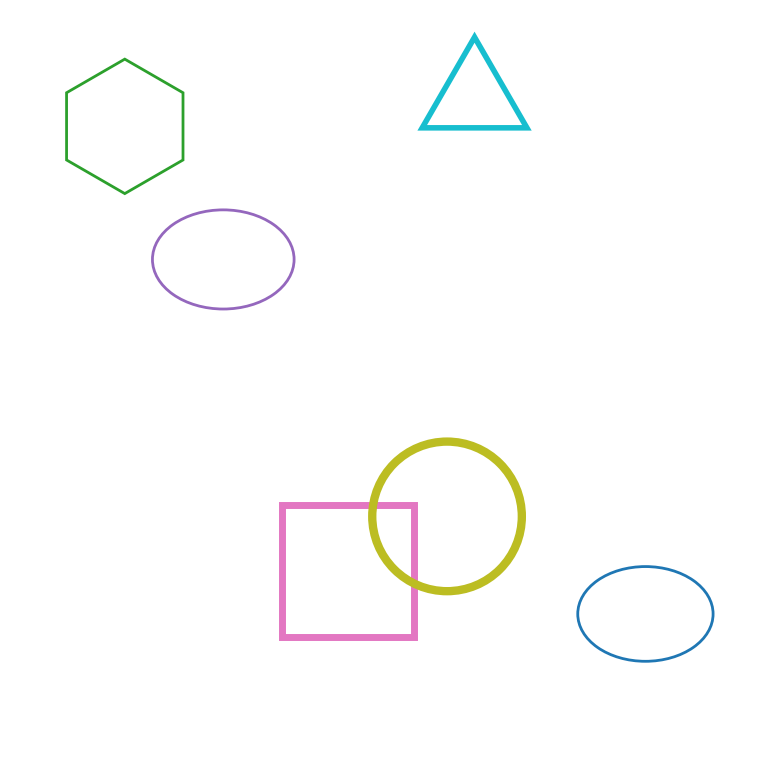[{"shape": "oval", "thickness": 1, "radius": 0.44, "center": [0.838, 0.203]}, {"shape": "hexagon", "thickness": 1, "radius": 0.44, "center": [0.162, 0.836]}, {"shape": "oval", "thickness": 1, "radius": 0.46, "center": [0.29, 0.663]}, {"shape": "square", "thickness": 2.5, "radius": 0.43, "center": [0.452, 0.259]}, {"shape": "circle", "thickness": 3, "radius": 0.49, "center": [0.581, 0.329]}, {"shape": "triangle", "thickness": 2, "radius": 0.39, "center": [0.616, 0.873]}]